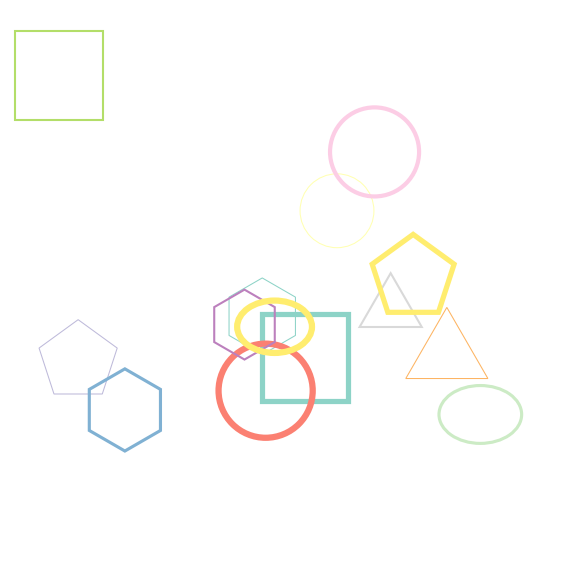[{"shape": "hexagon", "thickness": 0.5, "radius": 0.33, "center": [0.454, 0.451]}, {"shape": "square", "thickness": 2.5, "radius": 0.38, "center": [0.528, 0.38]}, {"shape": "circle", "thickness": 0.5, "radius": 0.32, "center": [0.584, 0.634]}, {"shape": "pentagon", "thickness": 0.5, "radius": 0.36, "center": [0.135, 0.374]}, {"shape": "circle", "thickness": 3, "radius": 0.41, "center": [0.46, 0.323]}, {"shape": "hexagon", "thickness": 1.5, "radius": 0.36, "center": [0.216, 0.289]}, {"shape": "triangle", "thickness": 0.5, "radius": 0.41, "center": [0.774, 0.385]}, {"shape": "square", "thickness": 1, "radius": 0.38, "center": [0.102, 0.869]}, {"shape": "circle", "thickness": 2, "radius": 0.39, "center": [0.649, 0.736]}, {"shape": "triangle", "thickness": 1, "radius": 0.31, "center": [0.676, 0.464]}, {"shape": "hexagon", "thickness": 1, "radius": 0.3, "center": [0.423, 0.437]}, {"shape": "oval", "thickness": 1.5, "radius": 0.36, "center": [0.832, 0.281]}, {"shape": "pentagon", "thickness": 2.5, "radius": 0.37, "center": [0.715, 0.519]}, {"shape": "oval", "thickness": 3, "radius": 0.32, "center": [0.475, 0.433]}]